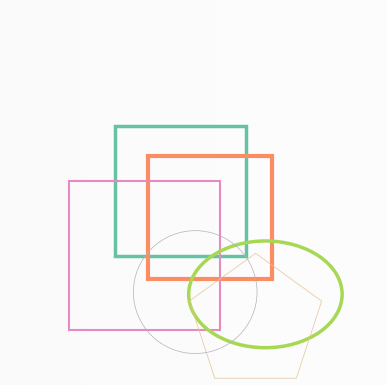[{"shape": "square", "thickness": 2.5, "radius": 0.84, "center": [0.465, 0.503]}, {"shape": "square", "thickness": 3, "radius": 0.8, "center": [0.542, 0.435]}, {"shape": "square", "thickness": 1.5, "radius": 0.97, "center": [0.373, 0.336]}, {"shape": "oval", "thickness": 2.5, "radius": 0.99, "center": [0.685, 0.236]}, {"shape": "pentagon", "thickness": 0.5, "radius": 0.9, "center": [0.66, 0.163]}, {"shape": "circle", "thickness": 0.5, "radius": 0.8, "center": [0.504, 0.241]}]